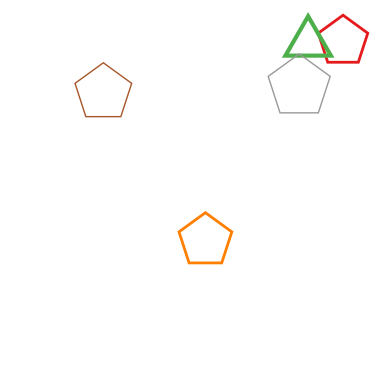[{"shape": "pentagon", "thickness": 2, "radius": 0.34, "center": [0.891, 0.893]}, {"shape": "triangle", "thickness": 3, "radius": 0.34, "center": [0.8, 0.89]}, {"shape": "pentagon", "thickness": 2, "radius": 0.36, "center": [0.534, 0.375]}, {"shape": "pentagon", "thickness": 1, "radius": 0.39, "center": [0.268, 0.76]}, {"shape": "pentagon", "thickness": 1, "radius": 0.42, "center": [0.777, 0.775]}]